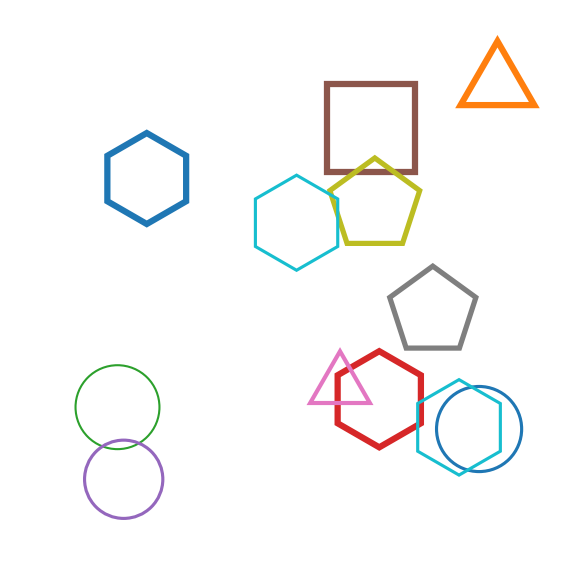[{"shape": "circle", "thickness": 1.5, "radius": 0.37, "center": [0.83, 0.256]}, {"shape": "hexagon", "thickness": 3, "radius": 0.39, "center": [0.254, 0.69]}, {"shape": "triangle", "thickness": 3, "radius": 0.37, "center": [0.861, 0.854]}, {"shape": "circle", "thickness": 1, "radius": 0.36, "center": [0.203, 0.294]}, {"shape": "hexagon", "thickness": 3, "radius": 0.42, "center": [0.657, 0.308]}, {"shape": "circle", "thickness": 1.5, "radius": 0.34, "center": [0.214, 0.169]}, {"shape": "square", "thickness": 3, "radius": 0.38, "center": [0.642, 0.778]}, {"shape": "triangle", "thickness": 2, "radius": 0.3, "center": [0.589, 0.331]}, {"shape": "pentagon", "thickness": 2.5, "radius": 0.39, "center": [0.749, 0.46]}, {"shape": "pentagon", "thickness": 2.5, "radius": 0.41, "center": [0.649, 0.644]}, {"shape": "hexagon", "thickness": 1.5, "radius": 0.41, "center": [0.514, 0.613]}, {"shape": "hexagon", "thickness": 1.5, "radius": 0.41, "center": [0.795, 0.259]}]